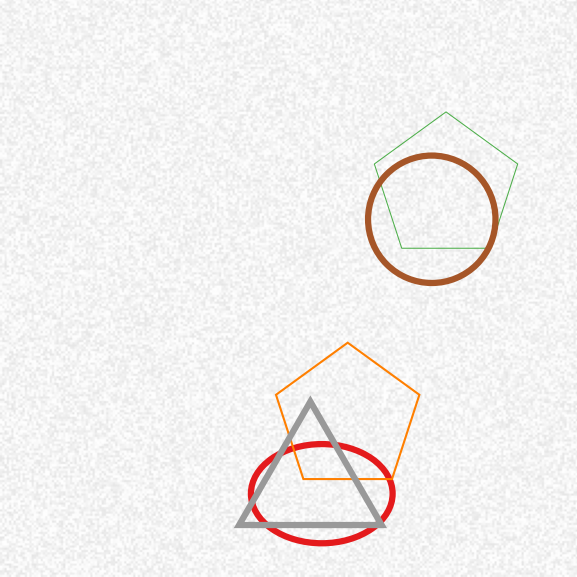[{"shape": "oval", "thickness": 3, "radius": 0.61, "center": [0.557, 0.144]}, {"shape": "pentagon", "thickness": 0.5, "radius": 0.65, "center": [0.772, 0.675]}, {"shape": "pentagon", "thickness": 1, "radius": 0.65, "center": [0.602, 0.275]}, {"shape": "circle", "thickness": 3, "radius": 0.55, "center": [0.748, 0.619]}, {"shape": "triangle", "thickness": 3, "radius": 0.71, "center": [0.537, 0.161]}]